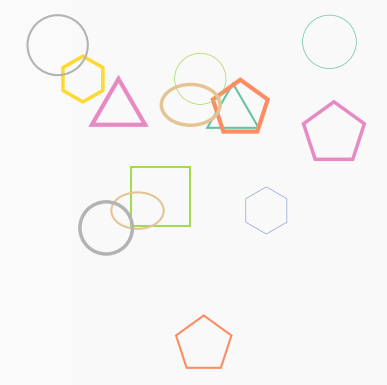[{"shape": "triangle", "thickness": 1.5, "radius": 0.38, "center": [0.601, 0.706]}, {"shape": "circle", "thickness": 0.5, "radius": 0.35, "center": [0.85, 0.891]}, {"shape": "pentagon", "thickness": 1.5, "radius": 0.38, "center": [0.526, 0.105]}, {"shape": "pentagon", "thickness": 3, "radius": 0.37, "center": [0.62, 0.718]}, {"shape": "hexagon", "thickness": 0.5, "radius": 0.31, "center": [0.687, 0.453]}, {"shape": "triangle", "thickness": 3, "radius": 0.4, "center": [0.306, 0.716]}, {"shape": "pentagon", "thickness": 2.5, "radius": 0.41, "center": [0.862, 0.653]}, {"shape": "circle", "thickness": 0.5, "radius": 0.33, "center": [0.517, 0.795]}, {"shape": "square", "thickness": 1.5, "radius": 0.38, "center": [0.413, 0.489]}, {"shape": "hexagon", "thickness": 2.5, "radius": 0.3, "center": [0.214, 0.795]}, {"shape": "oval", "thickness": 1.5, "radius": 0.34, "center": [0.355, 0.453]}, {"shape": "oval", "thickness": 2.5, "radius": 0.38, "center": [0.492, 0.728]}, {"shape": "circle", "thickness": 1.5, "radius": 0.39, "center": [0.149, 0.883]}, {"shape": "circle", "thickness": 2.5, "radius": 0.34, "center": [0.274, 0.408]}]